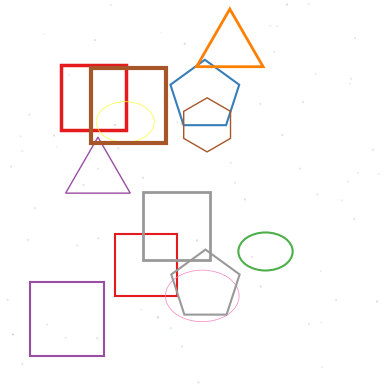[{"shape": "square", "thickness": 1.5, "radius": 0.4, "center": [0.379, 0.311]}, {"shape": "square", "thickness": 2.5, "radius": 0.42, "center": [0.242, 0.746]}, {"shape": "pentagon", "thickness": 1.5, "radius": 0.47, "center": [0.532, 0.751]}, {"shape": "oval", "thickness": 1.5, "radius": 0.35, "center": [0.69, 0.347]}, {"shape": "triangle", "thickness": 1, "radius": 0.48, "center": [0.254, 0.547]}, {"shape": "square", "thickness": 1.5, "radius": 0.48, "center": [0.174, 0.171]}, {"shape": "triangle", "thickness": 2, "radius": 0.5, "center": [0.597, 0.877]}, {"shape": "oval", "thickness": 0.5, "radius": 0.38, "center": [0.325, 0.683]}, {"shape": "square", "thickness": 3, "radius": 0.49, "center": [0.334, 0.726]}, {"shape": "hexagon", "thickness": 1, "radius": 0.35, "center": [0.538, 0.676]}, {"shape": "oval", "thickness": 0.5, "radius": 0.48, "center": [0.525, 0.231]}, {"shape": "square", "thickness": 2, "radius": 0.44, "center": [0.458, 0.413]}, {"shape": "pentagon", "thickness": 1.5, "radius": 0.47, "center": [0.534, 0.258]}]